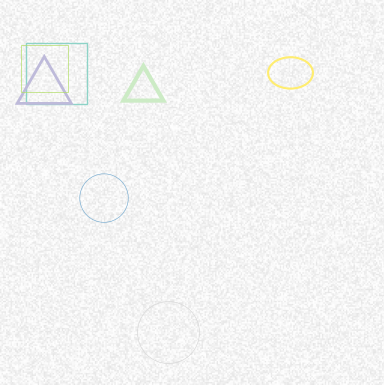[{"shape": "square", "thickness": 1, "radius": 0.4, "center": [0.147, 0.808]}, {"shape": "triangle", "thickness": 2, "radius": 0.41, "center": [0.115, 0.772]}, {"shape": "circle", "thickness": 0.5, "radius": 0.32, "center": [0.27, 0.485]}, {"shape": "square", "thickness": 0.5, "radius": 0.3, "center": [0.115, 0.823]}, {"shape": "circle", "thickness": 0.5, "radius": 0.4, "center": [0.438, 0.136]}, {"shape": "triangle", "thickness": 3, "radius": 0.3, "center": [0.372, 0.769]}, {"shape": "oval", "thickness": 1.5, "radius": 0.29, "center": [0.755, 0.811]}]